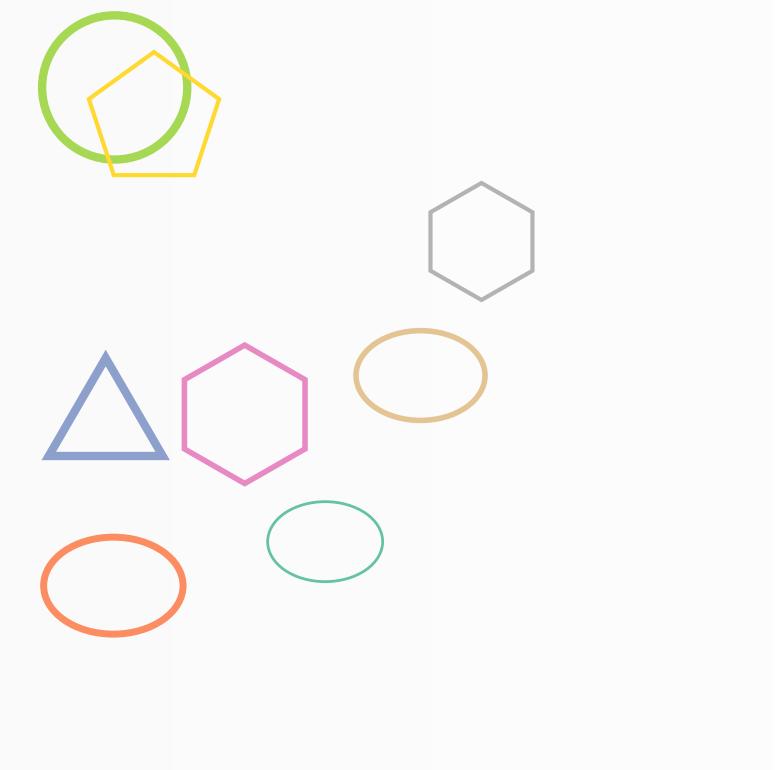[{"shape": "oval", "thickness": 1, "radius": 0.37, "center": [0.42, 0.297]}, {"shape": "oval", "thickness": 2.5, "radius": 0.45, "center": [0.146, 0.239]}, {"shape": "triangle", "thickness": 3, "radius": 0.42, "center": [0.136, 0.45]}, {"shape": "hexagon", "thickness": 2, "radius": 0.45, "center": [0.316, 0.462]}, {"shape": "circle", "thickness": 3, "radius": 0.47, "center": [0.148, 0.886]}, {"shape": "pentagon", "thickness": 1.5, "radius": 0.44, "center": [0.199, 0.844]}, {"shape": "oval", "thickness": 2, "radius": 0.42, "center": [0.543, 0.512]}, {"shape": "hexagon", "thickness": 1.5, "radius": 0.38, "center": [0.621, 0.686]}]